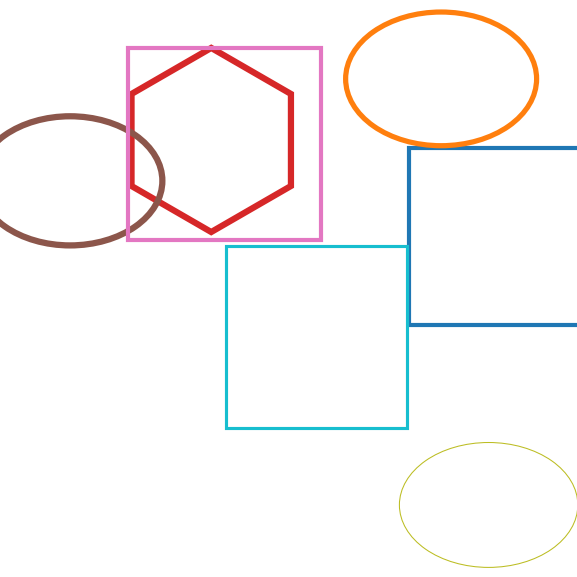[{"shape": "square", "thickness": 2, "radius": 0.77, "center": [0.862, 0.59]}, {"shape": "oval", "thickness": 2.5, "radius": 0.83, "center": [0.764, 0.863]}, {"shape": "hexagon", "thickness": 3, "radius": 0.8, "center": [0.366, 0.757]}, {"shape": "oval", "thickness": 3, "radius": 0.8, "center": [0.121, 0.686]}, {"shape": "square", "thickness": 2, "radius": 0.83, "center": [0.389, 0.749]}, {"shape": "oval", "thickness": 0.5, "radius": 0.77, "center": [0.846, 0.125]}, {"shape": "square", "thickness": 1.5, "radius": 0.78, "center": [0.548, 0.416]}]